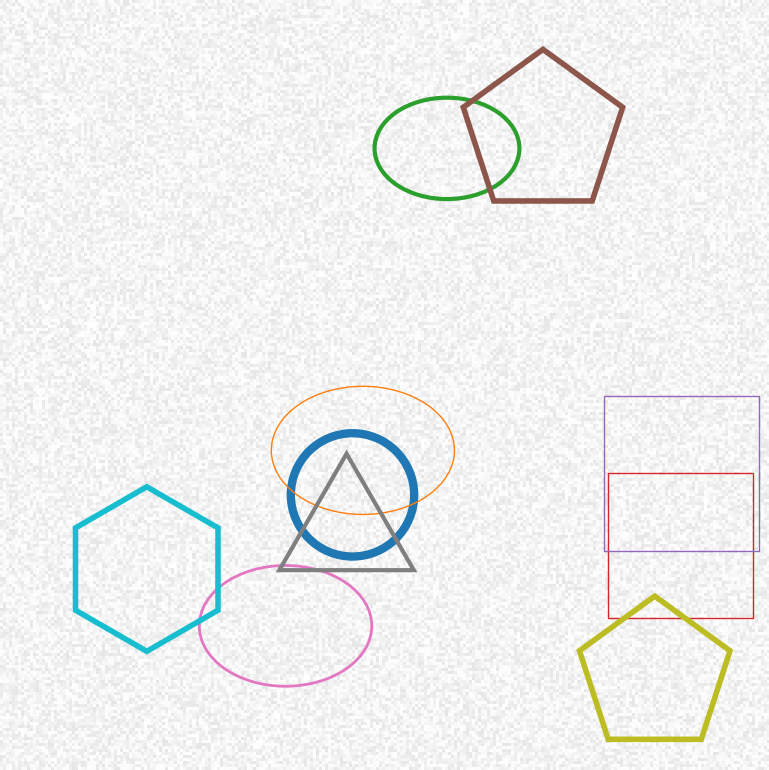[{"shape": "circle", "thickness": 3, "radius": 0.4, "center": [0.458, 0.357]}, {"shape": "oval", "thickness": 0.5, "radius": 0.59, "center": [0.471, 0.415]}, {"shape": "oval", "thickness": 1.5, "radius": 0.47, "center": [0.58, 0.807]}, {"shape": "square", "thickness": 0.5, "radius": 0.47, "center": [0.884, 0.292]}, {"shape": "square", "thickness": 0.5, "radius": 0.5, "center": [0.885, 0.385]}, {"shape": "pentagon", "thickness": 2, "radius": 0.54, "center": [0.705, 0.827]}, {"shape": "oval", "thickness": 1, "radius": 0.56, "center": [0.371, 0.187]}, {"shape": "triangle", "thickness": 1.5, "radius": 0.5, "center": [0.45, 0.31]}, {"shape": "pentagon", "thickness": 2, "radius": 0.51, "center": [0.85, 0.123]}, {"shape": "hexagon", "thickness": 2, "radius": 0.53, "center": [0.191, 0.261]}]